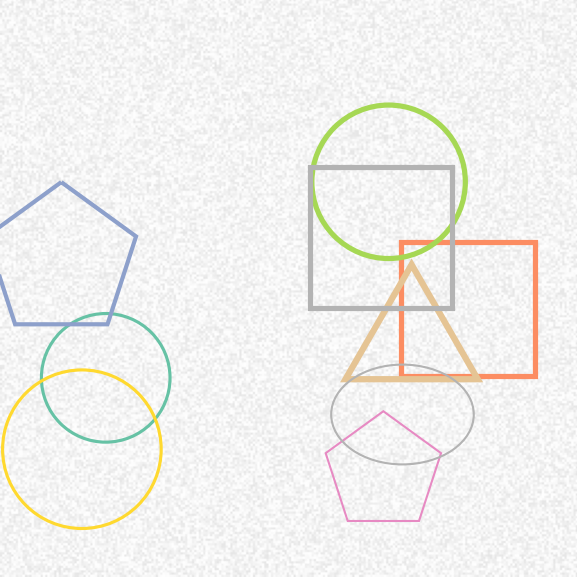[{"shape": "circle", "thickness": 1.5, "radius": 0.56, "center": [0.183, 0.345]}, {"shape": "square", "thickness": 2.5, "radius": 0.58, "center": [0.81, 0.464]}, {"shape": "pentagon", "thickness": 2, "radius": 0.68, "center": [0.106, 0.548]}, {"shape": "pentagon", "thickness": 1, "radius": 0.53, "center": [0.664, 0.182]}, {"shape": "circle", "thickness": 2.5, "radius": 0.66, "center": [0.673, 0.684]}, {"shape": "circle", "thickness": 1.5, "radius": 0.69, "center": [0.142, 0.221]}, {"shape": "triangle", "thickness": 3, "radius": 0.66, "center": [0.713, 0.409]}, {"shape": "square", "thickness": 2.5, "radius": 0.61, "center": [0.659, 0.588]}, {"shape": "oval", "thickness": 1, "radius": 0.62, "center": [0.697, 0.281]}]